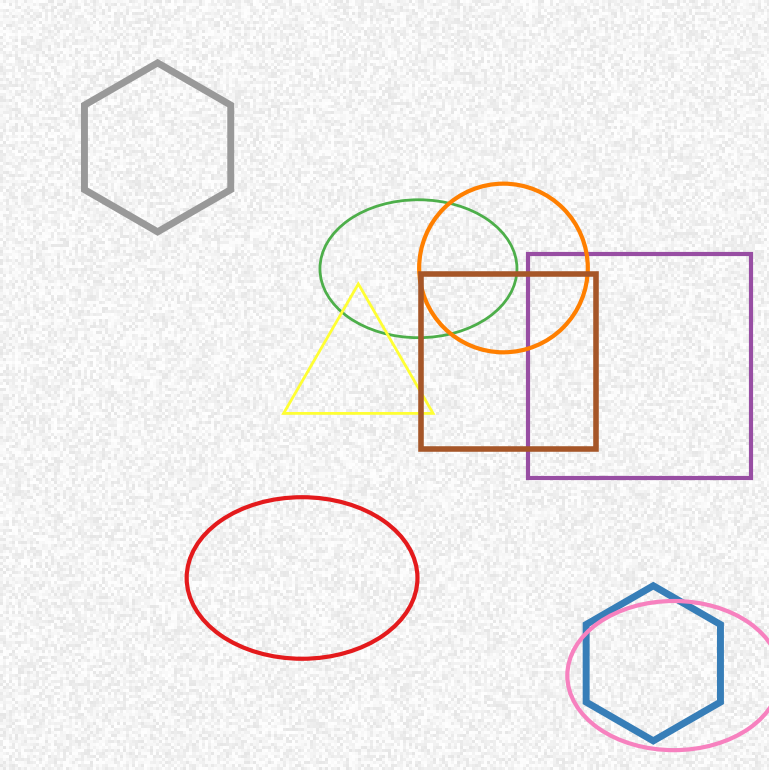[{"shape": "oval", "thickness": 1.5, "radius": 0.75, "center": [0.392, 0.249]}, {"shape": "hexagon", "thickness": 2.5, "radius": 0.5, "center": [0.848, 0.139]}, {"shape": "oval", "thickness": 1, "radius": 0.64, "center": [0.543, 0.651]}, {"shape": "square", "thickness": 1.5, "radius": 0.73, "center": [0.831, 0.524]}, {"shape": "circle", "thickness": 1.5, "radius": 0.55, "center": [0.654, 0.652]}, {"shape": "triangle", "thickness": 1, "radius": 0.56, "center": [0.465, 0.519]}, {"shape": "square", "thickness": 2, "radius": 0.57, "center": [0.661, 0.531]}, {"shape": "oval", "thickness": 1.5, "radius": 0.69, "center": [0.875, 0.123]}, {"shape": "hexagon", "thickness": 2.5, "radius": 0.55, "center": [0.205, 0.809]}]